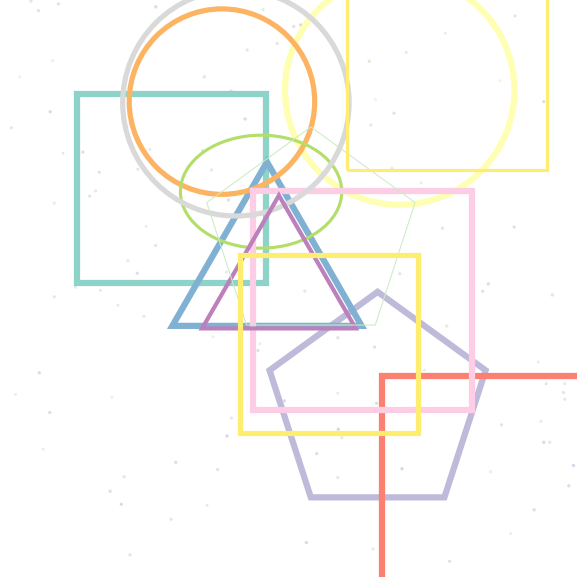[{"shape": "square", "thickness": 3, "radius": 0.82, "center": [0.297, 0.673]}, {"shape": "circle", "thickness": 3, "radius": 0.99, "center": [0.692, 0.843]}, {"shape": "pentagon", "thickness": 3, "radius": 0.98, "center": [0.654, 0.297]}, {"shape": "square", "thickness": 3, "radius": 0.9, "center": [0.841, 0.169]}, {"shape": "triangle", "thickness": 3, "radius": 0.95, "center": [0.462, 0.529]}, {"shape": "circle", "thickness": 2.5, "radius": 0.8, "center": [0.384, 0.823]}, {"shape": "oval", "thickness": 1.5, "radius": 0.7, "center": [0.452, 0.667]}, {"shape": "square", "thickness": 3, "radius": 0.95, "center": [0.627, 0.479]}, {"shape": "circle", "thickness": 2.5, "radius": 0.98, "center": [0.408, 0.821]}, {"shape": "triangle", "thickness": 2, "radius": 0.77, "center": [0.483, 0.507]}, {"shape": "pentagon", "thickness": 0.5, "radius": 0.95, "center": [0.538, 0.59]}, {"shape": "square", "thickness": 2.5, "radius": 0.77, "center": [0.57, 0.404]}, {"shape": "square", "thickness": 1.5, "radius": 0.87, "center": [0.773, 0.878]}]